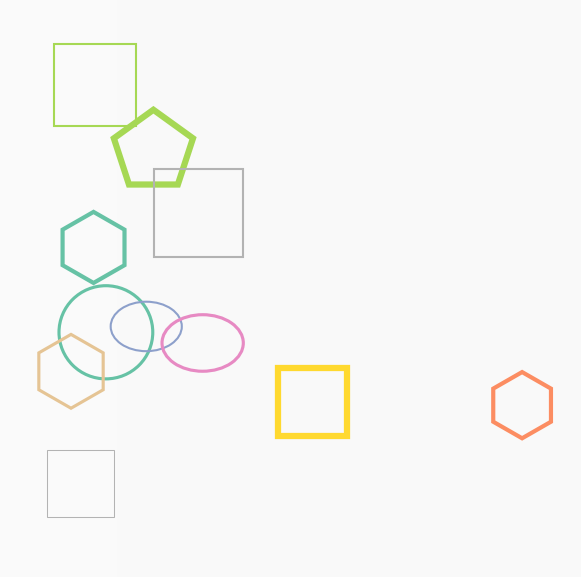[{"shape": "hexagon", "thickness": 2, "radius": 0.31, "center": [0.161, 0.571]}, {"shape": "circle", "thickness": 1.5, "radius": 0.4, "center": [0.182, 0.424]}, {"shape": "hexagon", "thickness": 2, "radius": 0.29, "center": [0.898, 0.298]}, {"shape": "oval", "thickness": 1, "radius": 0.31, "center": [0.252, 0.434]}, {"shape": "oval", "thickness": 1.5, "radius": 0.35, "center": [0.349, 0.405]}, {"shape": "square", "thickness": 1, "radius": 0.36, "center": [0.163, 0.852]}, {"shape": "pentagon", "thickness": 3, "radius": 0.36, "center": [0.264, 0.738]}, {"shape": "square", "thickness": 3, "radius": 0.3, "center": [0.538, 0.303]}, {"shape": "hexagon", "thickness": 1.5, "radius": 0.32, "center": [0.122, 0.356]}, {"shape": "square", "thickness": 1, "radius": 0.38, "center": [0.341, 0.63]}, {"shape": "square", "thickness": 0.5, "radius": 0.29, "center": [0.139, 0.162]}]